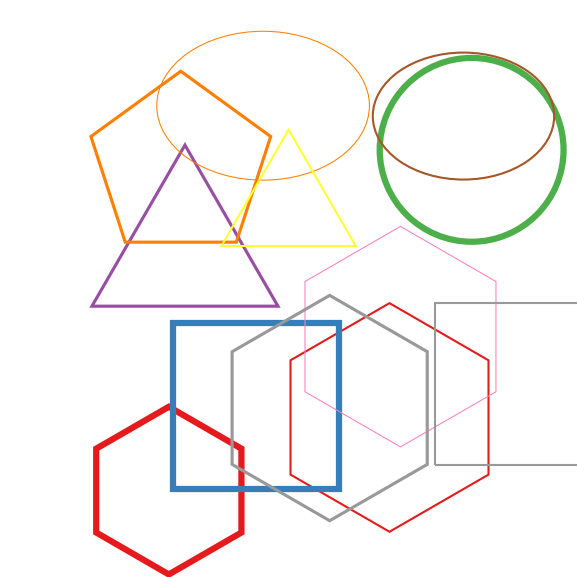[{"shape": "hexagon", "thickness": 1, "radius": 0.99, "center": [0.674, 0.276]}, {"shape": "hexagon", "thickness": 3, "radius": 0.73, "center": [0.292, 0.15]}, {"shape": "square", "thickness": 3, "radius": 0.72, "center": [0.443, 0.296]}, {"shape": "circle", "thickness": 3, "radius": 0.8, "center": [0.817, 0.74]}, {"shape": "triangle", "thickness": 1.5, "radius": 0.93, "center": [0.32, 0.562]}, {"shape": "oval", "thickness": 0.5, "radius": 0.92, "center": [0.456, 0.816]}, {"shape": "pentagon", "thickness": 1.5, "radius": 0.82, "center": [0.313, 0.712]}, {"shape": "triangle", "thickness": 1, "radius": 0.67, "center": [0.5, 0.64]}, {"shape": "oval", "thickness": 1, "radius": 0.79, "center": [0.803, 0.798]}, {"shape": "hexagon", "thickness": 0.5, "radius": 0.95, "center": [0.693, 0.416]}, {"shape": "square", "thickness": 1, "radius": 0.7, "center": [0.894, 0.335]}, {"shape": "hexagon", "thickness": 1.5, "radius": 0.98, "center": [0.571, 0.293]}]